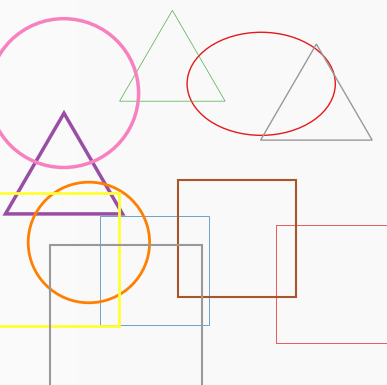[{"shape": "oval", "thickness": 1, "radius": 0.96, "center": [0.674, 0.782]}, {"shape": "square", "thickness": 0.5, "radius": 0.76, "center": [0.864, 0.262]}, {"shape": "square", "thickness": 0.5, "radius": 0.71, "center": [0.399, 0.298]}, {"shape": "triangle", "thickness": 0.5, "radius": 0.79, "center": [0.445, 0.816]}, {"shape": "triangle", "thickness": 2.5, "radius": 0.87, "center": [0.165, 0.532]}, {"shape": "circle", "thickness": 2, "radius": 0.78, "center": [0.229, 0.37]}, {"shape": "square", "thickness": 2, "radius": 0.86, "center": [0.134, 0.326]}, {"shape": "square", "thickness": 1.5, "radius": 0.76, "center": [0.611, 0.382]}, {"shape": "circle", "thickness": 2.5, "radius": 0.97, "center": [0.164, 0.758]}, {"shape": "triangle", "thickness": 1, "radius": 0.83, "center": [0.816, 0.719]}, {"shape": "square", "thickness": 1.5, "radius": 0.98, "center": [0.325, 0.169]}]